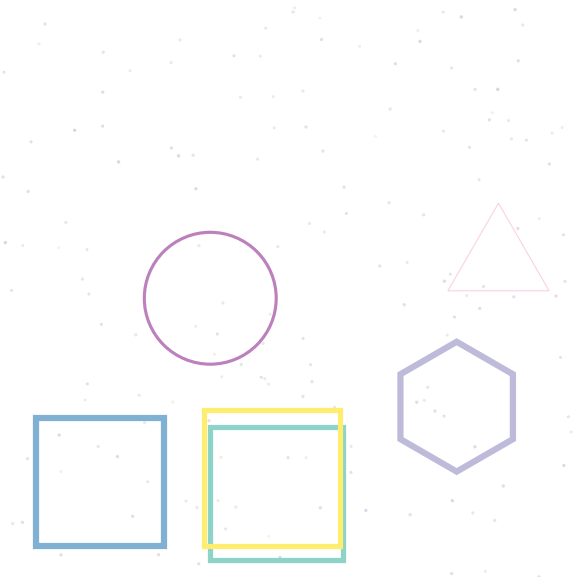[{"shape": "square", "thickness": 2.5, "radius": 0.58, "center": [0.479, 0.144]}, {"shape": "hexagon", "thickness": 3, "radius": 0.56, "center": [0.791, 0.295]}, {"shape": "square", "thickness": 3, "radius": 0.56, "center": [0.174, 0.164]}, {"shape": "triangle", "thickness": 0.5, "radius": 0.51, "center": [0.863, 0.546]}, {"shape": "circle", "thickness": 1.5, "radius": 0.57, "center": [0.364, 0.483]}, {"shape": "square", "thickness": 2.5, "radius": 0.59, "center": [0.471, 0.172]}]